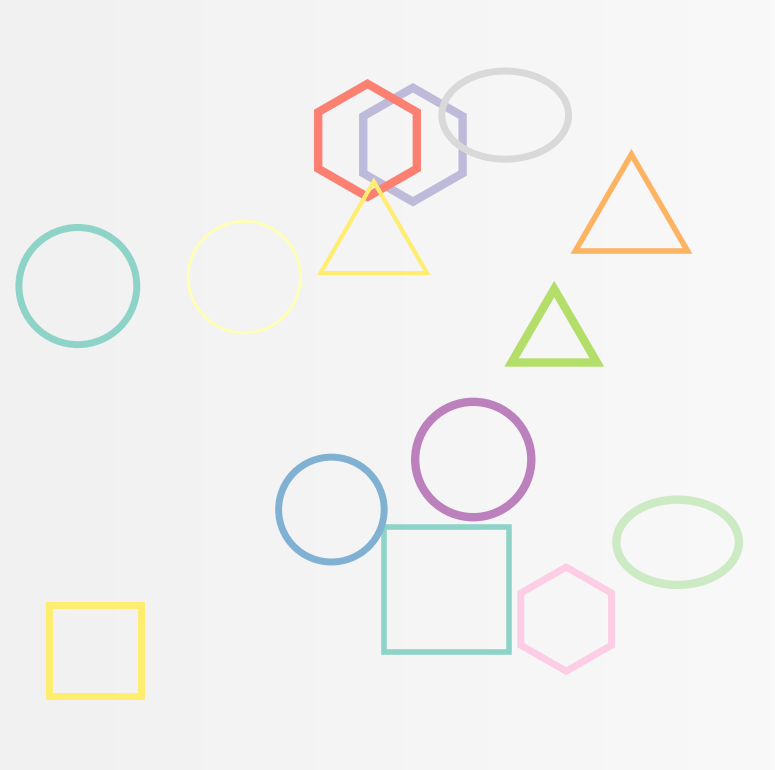[{"shape": "square", "thickness": 2, "radius": 0.41, "center": [0.576, 0.235]}, {"shape": "circle", "thickness": 2.5, "radius": 0.38, "center": [0.1, 0.629]}, {"shape": "circle", "thickness": 1, "radius": 0.36, "center": [0.315, 0.64]}, {"shape": "hexagon", "thickness": 3, "radius": 0.37, "center": [0.533, 0.812]}, {"shape": "hexagon", "thickness": 3, "radius": 0.37, "center": [0.474, 0.818]}, {"shape": "circle", "thickness": 2.5, "radius": 0.34, "center": [0.428, 0.338]}, {"shape": "triangle", "thickness": 2, "radius": 0.42, "center": [0.815, 0.716]}, {"shape": "triangle", "thickness": 3, "radius": 0.32, "center": [0.715, 0.561]}, {"shape": "hexagon", "thickness": 2.5, "radius": 0.34, "center": [0.731, 0.196]}, {"shape": "oval", "thickness": 2.5, "radius": 0.41, "center": [0.652, 0.85]}, {"shape": "circle", "thickness": 3, "radius": 0.37, "center": [0.611, 0.403]}, {"shape": "oval", "thickness": 3, "radius": 0.4, "center": [0.874, 0.296]}, {"shape": "triangle", "thickness": 1.5, "radius": 0.4, "center": [0.482, 0.685]}, {"shape": "square", "thickness": 2.5, "radius": 0.3, "center": [0.122, 0.156]}]